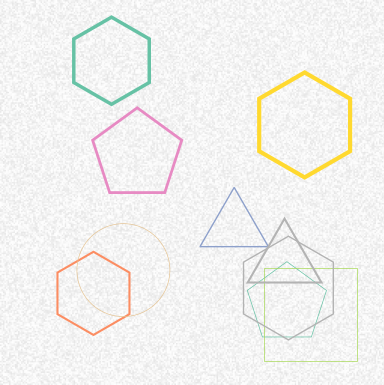[{"shape": "pentagon", "thickness": 0.5, "radius": 0.54, "center": [0.745, 0.212]}, {"shape": "hexagon", "thickness": 2.5, "radius": 0.57, "center": [0.29, 0.842]}, {"shape": "hexagon", "thickness": 1.5, "radius": 0.54, "center": [0.243, 0.238]}, {"shape": "triangle", "thickness": 1, "radius": 0.51, "center": [0.608, 0.411]}, {"shape": "pentagon", "thickness": 2, "radius": 0.61, "center": [0.356, 0.598]}, {"shape": "square", "thickness": 0.5, "radius": 0.6, "center": [0.807, 0.183]}, {"shape": "hexagon", "thickness": 3, "radius": 0.68, "center": [0.791, 0.675]}, {"shape": "circle", "thickness": 0.5, "radius": 0.6, "center": [0.32, 0.298]}, {"shape": "hexagon", "thickness": 1, "radius": 0.67, "center": [0.749, 0.252]}, {"shape": "triangle", "thickness": 1.5, "radius": 0.55, "center": [0.739, 0.321]}]